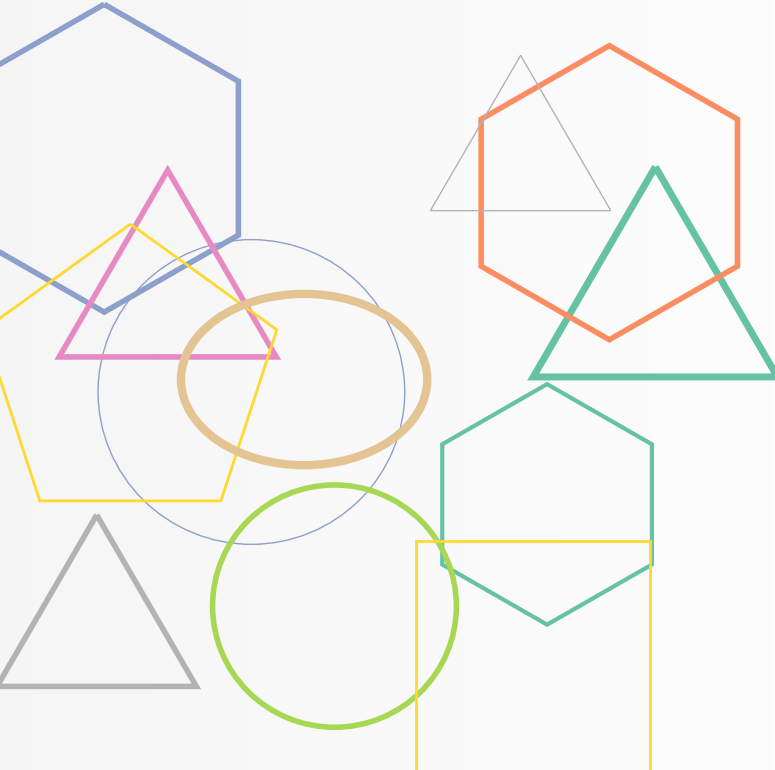[{"shape": "triangle", "thickness": 2.5, "radius": 0.91, "center": [0.846, 0.601]}, {"shape": "hexagon", "thickness": 1.5, "radius": 0.78, "center": [0.706, 0.345]}, {"shape": "hexagon", "thickness": 2, "radius": 0.95, "center": [0.786, 0.75]}, {"shape": "hexagon", "thickness": 2, "radius": 1.0, "center": [0.134, 0.795]}, {"shape": "circle", "thickness": 0.5, "radius": 0.99, "center": [0.324, 0.491]}, {"shape": "triangle", "thickness": 2, "radius": 0.81, "center": [0.216, 0.617]}, {"shape": "circle", "thickness": 2, "radius": 0.79, "center": [0.432, 0.213]}, {"shape": "pentagon", "thickness": 1, "radius": 0.99, "center": [0.168, 0.51]}, {"shape": "square", "thickness": 1, "radius": 0.75, "center": [0.688, 0.146]}, {"shape": "oval", "thickness": 3, "radius": 0.79, "center": [0.392, 0.507]}, {"shape": "triangle", "thickness": 2, "radius": 0.74, "center": [0.125, 0.183]}, {"shape": "triangle", "thickness": 0.5, "radius": 0.67, "center": [0.672, 0.794]}]